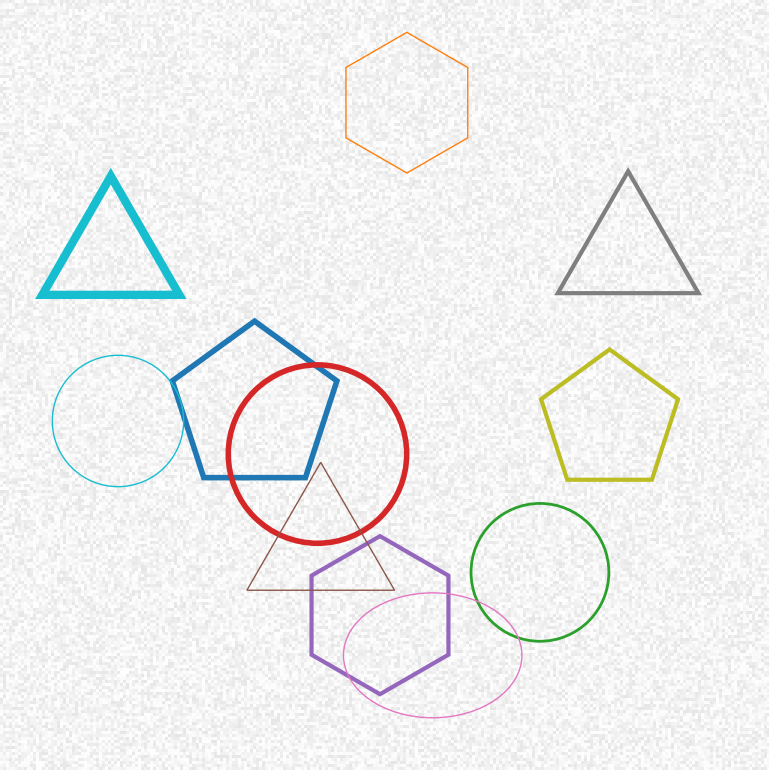[{"shape": "pentagon", "thickness": 2, "radius": 0.56, "center": [0.331, 0.471]}, {"shape": "hexagon", "thickness": 0.5, "radius": 0.46, "center": [0.528, 0.867]}, {"shape": "circle", "thickness": 1, "radius": 0.45, "center": [0.701, 0.257]}, {"shape": "circle", "thickness": 2, "radius": 0.58, "center": [0.412, 0.41]}, {"shape": "hexagon", "thickness": 1.5, "radius": 0.51, "center": [0.493, 0.201]}, {"shape": "triangle", "thickness": 0.5, "radius": 0.55, "center": [0.417, 0.289]}, {"shape": "oval", "thickness": 0.5, "radius": 0.58, "center": [0.562, 0.149]}, {"shape": "triangle", "thickness": 1.5, "radius": 0.53, "center": [0.816, 0.672]}, {"shape": "pentagon", "thickness": 1.5, "radius": 0.47, "center": [0.792, 0.453]}, {"shape": "triangle", "thickness": 3, "radius": 0.51, "center": [0.144, 0.668]}, {"shape": "circle", "thickness": 0.5, "radius": 0.43, "center": [0.153, 0.453]}]